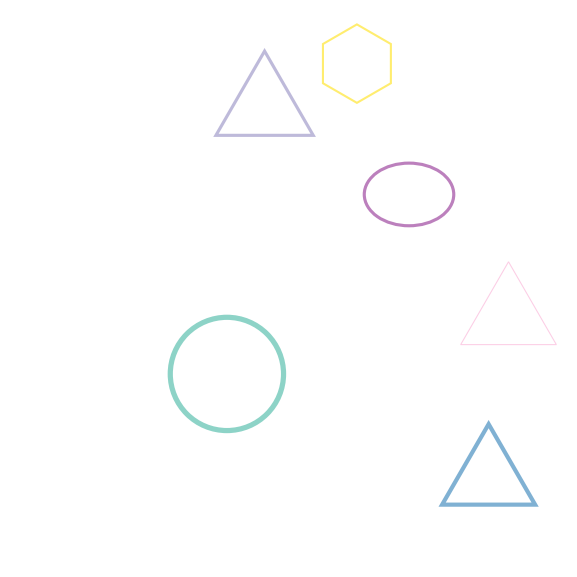[{"shape": "circle", "thickness": 2.5, "radius": 0.49, "center": [0.393, 0.352]}, {"shape": "triangle", "thickness": 1.5, "radius": 0.49, "center": [0.458, 0.813]}, {"shape": "triangle", "thickness": 2, "radius": 0.46, "center": [0.846, 0.172]}, {"shape": "triangle", "thickness": 0.5, "radius": 0.48, "center": [0.881, 0.45]}, {"shape": "oval", "thickness": 1.5, "radius": 0.39, "center": [0.708, 0.662]}, {"shape": "hexagon", "thickness": 1, "radius": 0.34, "center": [0.618, 0.889]}]